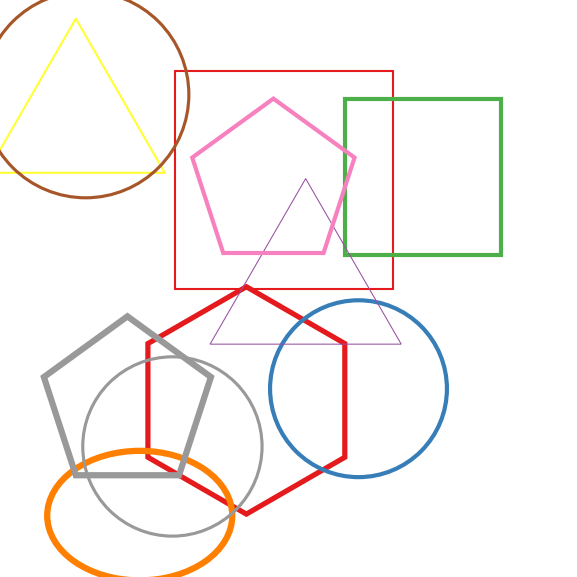[{"shape": "hexagon", "thickness": 2.5, "radius": 0.98, "center": [0.427, 0.306]}, {"shape": "square", "thickness": 1, "radius": 0.94, "center": [0.492, 0.688]}, {"shape": "circle", "thickness": 2, "radius": 0.77, "center": [0.621, 0.326]}, {"shape": "square", "thickness": 2, "radius": 0.67, "center": [0.733, 0.693]}, {"shape": "triangle", "thickness": 0.5, "radius": 0.96, "center": [0.529, 0.499]}, {"shape": "oval", "thickness": 3, "radius": 0.8, "center": [0.242, 0.106]}, {"shape": "triangle", "thickness": 1, "radius": 0.89, "center": [0.131, 0.789]}, {"shape": "circle", "thickness": 1.5, "radius": 0.89, "center": [0.148, 0.835]}, {"shape": "pentagon", "thickness": 2, "radius": 0.74, "center": [0.473, 0.681]}, {"shape": "pentagon", "thickness": 3, "radius": 0.76, "center": [0.221, 0.299]}, {"shape": "circle", "thickness": 1.5, "radius": 0.78, "center": [0.299, 0.226]}]